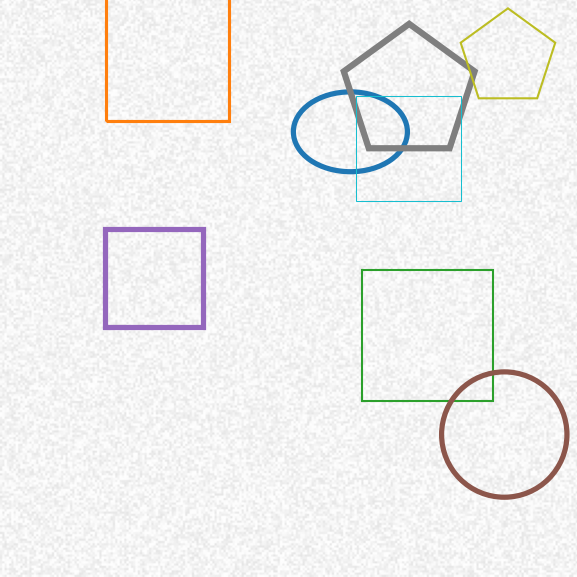[{"shape": "oval", "thickness": 2.5, "radius": 0.49, "center": [0.607, 0.771]}, {"shape": "square", "thickness": 1.5, "radius": 0.53, "center": [0.29, 0.896]}, {"shape": "square", "thickness": 1, "radius": 0.57, "center": [0.74, 0.419]}, {"shape": "square", "thickness": 2.5, "radius": 0.42, "center": [0.267, 0.518]}, {"shape": "circle", "thickness": 2.5, "radius": 0.54, "center": [0.873, 0.247]}, {"shape": "pentagon", "thickness": 3, "radius": 0.6, "center": [0.709, 0.839]}, {"shape": "pentagon", "thickness": 1, "radius": 0.43, "center": [0.88, 0.899]}, {"shape": "square", "thickness": 0.5, "radius": 0.45, "center": [0.707, 0.743]}]